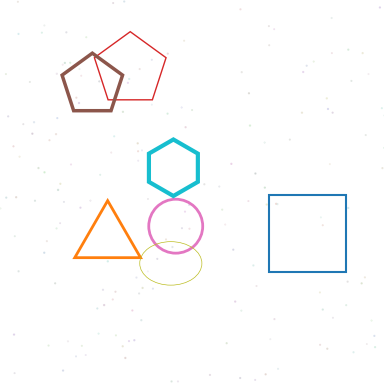[{"shape": "square", "thickness": 1.5, "radius": 0.5, "center": [0.799, 0.394]}, {"shape": "triangle", "thickness": 2, "radius": 0.49, "center": [0.28, 0.38]}, {"shape": "pentagon", "thickness": 1, "radius": 0.49, "center": [0.338, 0.82]}, {"shape": "pentagon", "thickness": 2.5, "radius": 0.41, "center": [0.24, 0.779]}, {"shape": "circle", "thickness": 2, "radius": 0.35, "center": [0.456, 0.412]}, {"shape": "oval", "thickness": 0.5, "radius": 0.4, "center": [0.444, 0.316]}, {"shape": "hexagon", "thickness": 3, "radius": 0.37, "center": [0.45, 0.564]}]